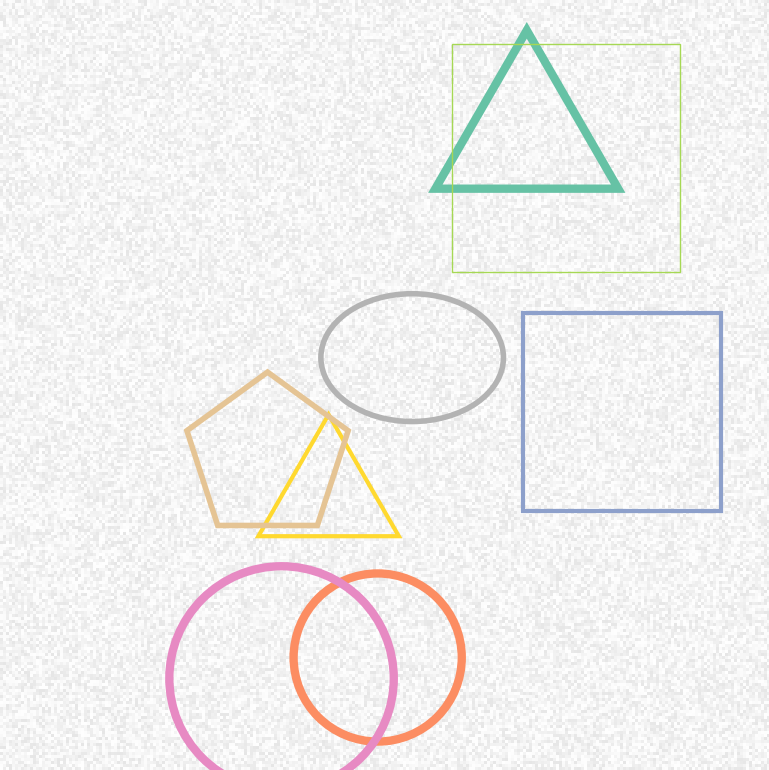[{"shape": "triangle", "thickness": 3, "radius": 0.69, "center": [0.684, 0.824]}, {"shape": "circle", "thickness": 3, "radius": 0.55, "center": [0.491, 0.146]}, {"shape": "square", "thickness": 1.5, "radius": 0.64, "center": [0.807, 0.465]}, {"shape": "circle", "thickness": 3, "radius": 0.73, "center": [0.366, 0.119]}, {"shape": "square", "thickness": 0.5, "radius": 0.74, "center": [0.735, 0.795]}, {"shape": "triangle", "thickness": 1.5, "radius": 0.53, "center": [0.427, 0.356]}, {"shape": "pentagon", "thickness": 2, "radius": 0.55, "center": [0.347, 0.407]}, {"shape": "oval", "thickness": 2, "radius": 0.59, "center": [0.535, 0.536]}]